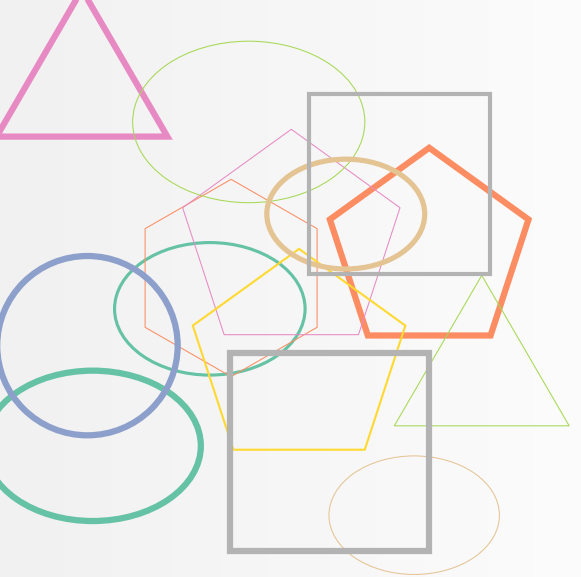[{"shape": "oval", "thickness": 1.5, "radius": 0.82, "center": [0.361, 0.464]}, {"shape": "oval", "thickness": 3, "radius": 0.93, "center": [0.16, 0.227]}, {"shape": "pentagon", "thickness": 3, "radius": 0.9, "center": [0.738, 0.564]}, {"shape": "hexagon", "thickness": 0.5, "radius": 0.85, "center": [0.398, 0.518]}, {"shape": "circle", "thickness": 3, "radius": 0.78, "center": [0.15, 0.401]}, {"shape": "triangle", "thickness": 3, "radius": 0.85, "center": [0.141, 0.847]}, {"shape": "pentagon", "thickness": 0.5, "radius": 0.98, "center": [0.501, 0.579]}, {"shape": "oval", "thickness": 0.5, "radius": 1.0, "center": [0.428, 0.788]}, {"shape": "triangle", "thickness": 0.5, "radius": 0.87, "center": [0.829, 0.349]}, {"shape": "pentagon", "thickness": 1, "radius": 0.96, "center": [0.515, 0.376]}, {"shape": "oval", "thickness": 2.5, "radius": 0.68, "center": [0.595, 0.628]}, {"shape": "oval", "thickness": 0.5, "radius": 0.73, "center": [0.713, 0.107]}, {"shape": "square", "thickness": 2, "radius": 0.78, "center": [0.687, 0.68]}, {"shape": "square", "thickness": 3, "radius": 0.86, "center": [0.567, 0.216]}]